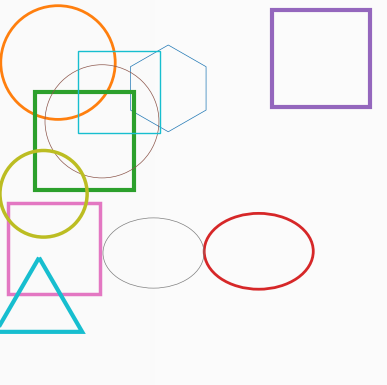[{"shape": "hexagon", "thickness": 0.5, "radius": 0.56, "center": [0.434, 0.77]}, {"shape": "circle", "thickness": 2, "radius": 0.74, "center": [0.15, 0.838]}, {"shape": "square", "thickness": 3, "radius": 0.64, "center": [0.217, 0.634]}, {"shape": "oval", "thickness": 2, "radius": 0.7, "center": [0.668, 0.347]}, {"shape": "square", "thickness": 3, "radius": 0.63, "center": [0.827, 0.849]}, {"shape": "circle", "thickness": 0.5, "radius": 0.74, "center": [0.263, 0.685]}, {"shape": "square", "thickness": 2.5, "radius": 0.59, "center": [0.14, 0.355]}, {"shape": "oval", "thickness": 0.5, "radius": 0.65, "center": [0.396, 0.343]}, {"shape": "circle", "thickness": 2.5, "radius": 0.56, "center": [0.112, 0.497]}, {"shape": "triangle", "thickness": 3, "radius": 0.64, "center": [0.101, 0.202]}, {"shape": "square", "thickness": 1, "radius": 0.53, "center": [0.307, 0.761]}]